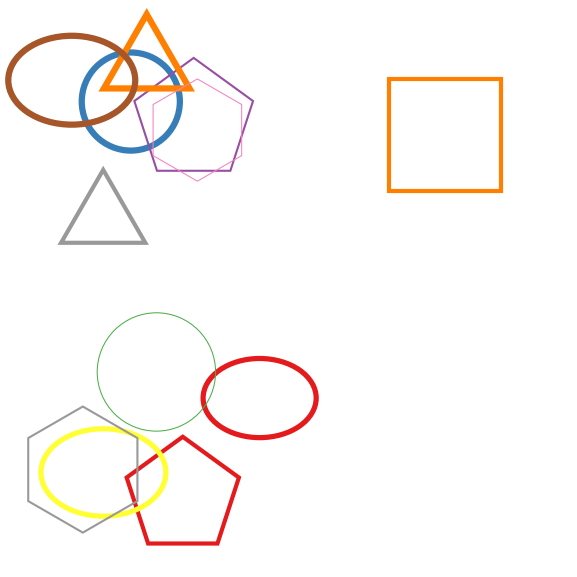[{"shape": "oval", "thickness": 2.5, "radius": 0.49, "center": [0.45, 0.31]}, {"shape": "pentagon", "thickness": 2, "radius": 0.51, "center": [0.317, 0.141]}, {"shape": "circle", "thickness": 3, "radius": 0.42, "center": [0.226, 0.823]}, {"shape": "circle", "thickness": 0.5, "radius": 0.51, "center": [0.271, 0.355]}, {"shape": "pentagon", "thickness": 1, "radius": 0.54, "center": [0.335, 0.791]}, {"shape": "triangle", "thickness": 3, "radius": 0.43, "center": [0.254, 0.889]}, {"shape": "square", "thickness": 2, "radius": 0.49, "center": [0.77, 0.766]}, {"shape": "oval", "thickness": 2.5, "radius": 0.54, "center": [0.179, 0.181]}, {"shape": "oval", "thickness": 3, "radius": 0.55, "center": [0.124, 0.86]}, {"shape": "hexagon", "thickness": 0.5, "radius": 0.44, "center": [0.342, 0.774]}, {"shape": "hexagon", "thickness": 1, "radius": 0.55, "center": [0.143, 0.186]}, {"shape": "triangle", "thickness": 2, "radius": 0.42, "center": [0.179, 0.621]}]